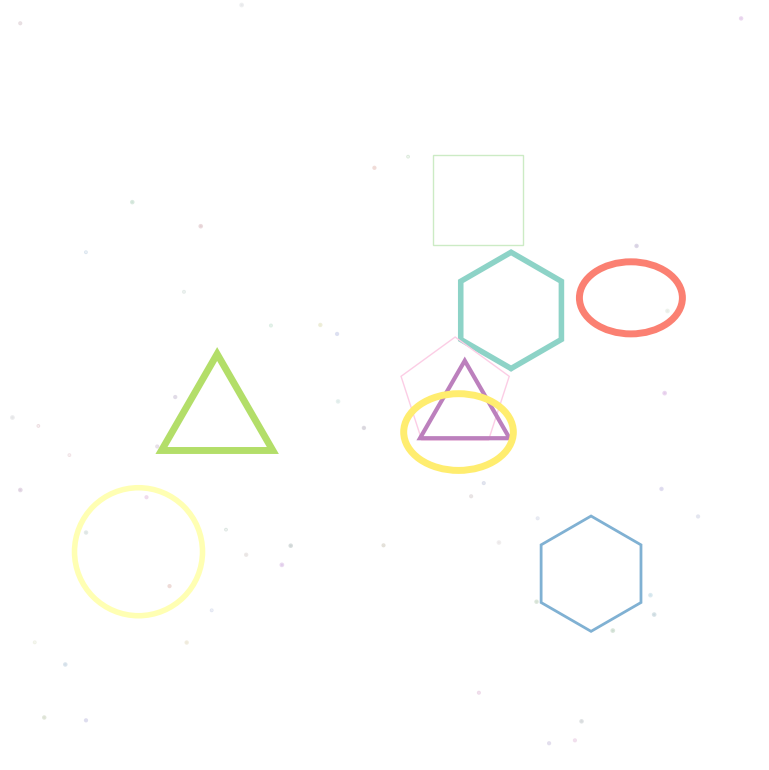[{"shape": "hexagon", "thickness": 2, "radius": 0.38, "center": [0.664, 0.597]}, {"shape": "circle", "thickness": 2, "radius": 0.42, "center": [0.18, 0.283]}, {"shape": "oval", "thickness": 2.5, "radius": 0.33, "center": [0.819, 0.613]}, {"shape": "hexagon", "thickness": 1, "radius": 0.37, "center": [0.768, 0.255]}, {"shape": "triangle", "thickness": 2.5, "radius": 0.42, "center": [0.282, 0.457]}, {"shape": "pentagon", "thickness": 0.5, "radius": 0.37, "center": [0.591, 0.488]}, {"shape": "triangle", "thickness": 1.5, "radius": 0.34, "center": [0.604, 0.464]}, {"shape": "square", "thickness": 0.5, "radius": 0.29, "center": [0.621, 0.74]}, {"shape": "oval", "thickness": 2.5, "radius": 0.36, "center": [0.595, 0.439]}]